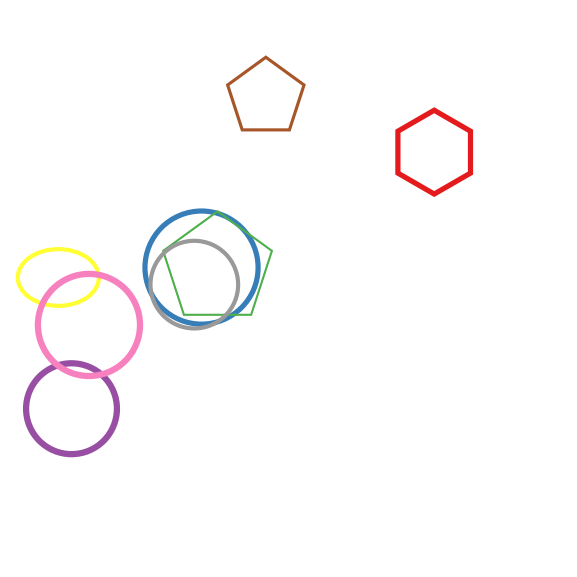[{"shape": "hexagon", "thickness": 2.5, "radius": 0.36, "center": [0.752, 0.736]}, {"shape": "circle", "thickness": 2.5, "radius": 0.49, "center": [0.349, 0.536]}, {"shape": "pentagon", "thickness": 1, "radius": 0.5, "center": [0.377, 0.534]}, {"shape": "circle", "thickness": 3, "radius": 0.39, "center": [0.124, 0.291]}, {"shape": "oval", "thickness": 2, "radius": 0.35, "center": [0.101, 0.519]}, {"shape": "pentagon", "thickness": 1.5, "radius": 0.35, "center": [0.46, 0.83]}, {"shape": "circle", "thickness": 3, "radius": 0.44, "center": [0.154, 0.436]}, {"shape": "circle", "thickness": 2, "radius": 0.38, "center": [0.336, 0.506]}]